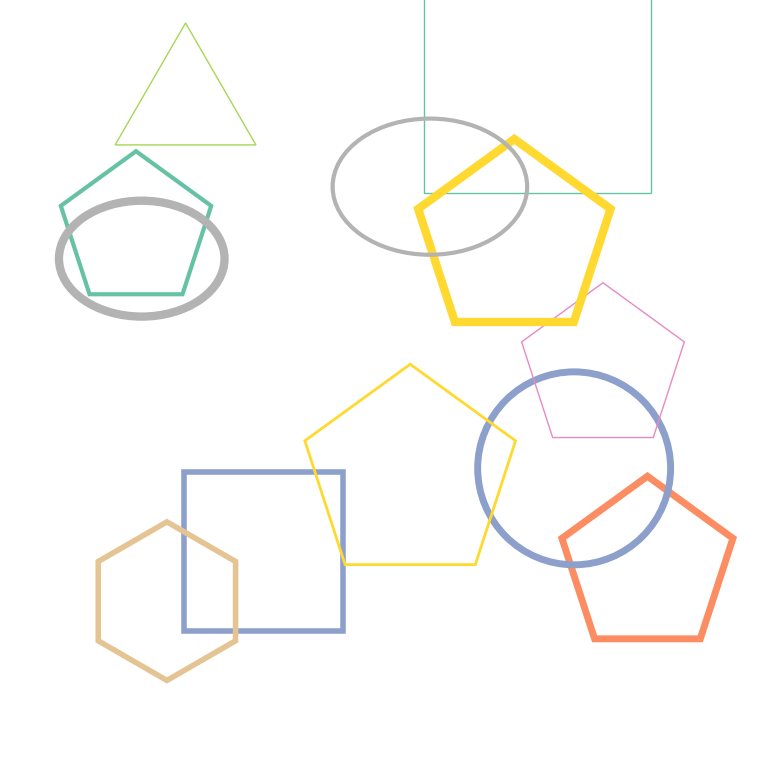[{"shape": "pentagon", "thickness": 1.5, "radius": 0.51, "center": [0.177, 0.701]}, {"shape": "square", "thickness": 0.5, "radius": 0.74, "center": [0.698, 0.896]}, {"shape": "pentagon", "thickness": 2.5, "radius": 0.58, "center": [0.841, 0.265]}, {"shape": "square", "thickness": 2, "radius": 0.52, "center": [0.342, 0.284]}, {"shape": "circle", "thickness": 2.5, "radius": 0.63, "center": [0.746, 0.392]}, {"shape": "pentagon", "thickness": 0.5, "radius": 0.56, "center": [0.783, 0.522]}, {"shape": "triangle", "thickness": 0.5, "radius": 0.53, "center": [0.241, 0.865]}, {"shape": "pentagon", "thickness": 1, "radius": 0.72, "center": [0.533, 0.383]}, {"shape": "pentagon", "thickness": 3, "radius": 0.66, "center": [0.668, 0.688]}, {"shape": "hexagon", "thickness": 2, "radius": 0.51, "center": [0.217, 0.219]}, {"shape": "oval", "thickness": 1.5, "radius": 0.63, "center": [0.558, 0.758]}, {"shape": "oval", "thickness": 3, "radius": 0.54, "center": [0.184, 0.664]}]